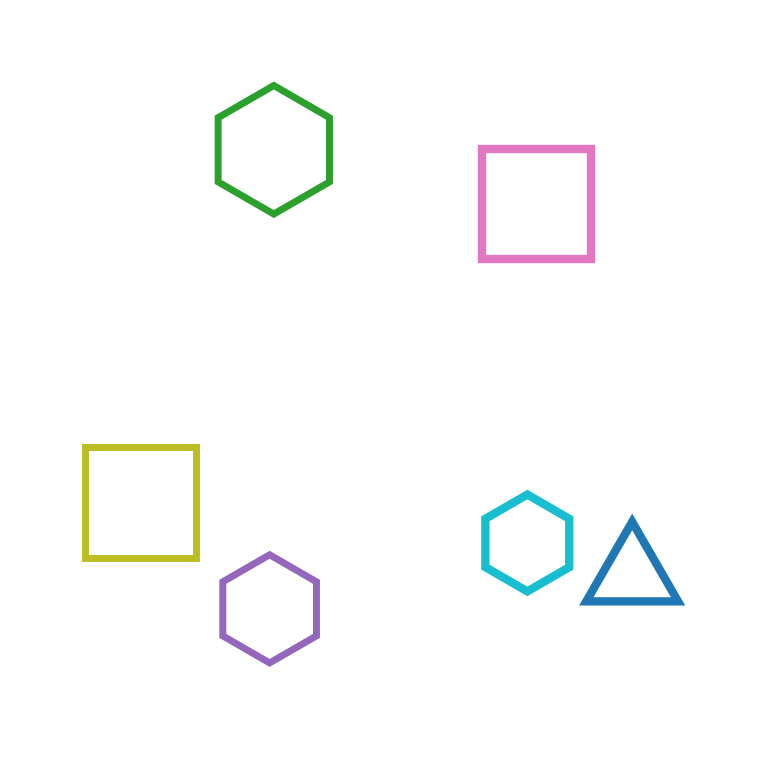[{"shape": "triangle", "thickness": 3, "radius": 0.34, "center": [0.821, 0.253]}, {"shape": "hexagon", "thickness": 2.5, "radius": 0.42, "center": [0.356, 0.805]}, {"shape": "hexagon", "thickness": 2.5, "radius": 0.35, "center": [0.35, 0.209]}, {"shape": "square", "thickness": 3, "radius": 0.35, "center": [0.697, 0.735]}, {"shape": "square", "thickness": 2.5, "radius": 0.36, "center": [0.183, 0.347]}, {"shape": "hexagon", "thickness": 3, "radius": 0.31, "center": [0.685, 0.295]}]